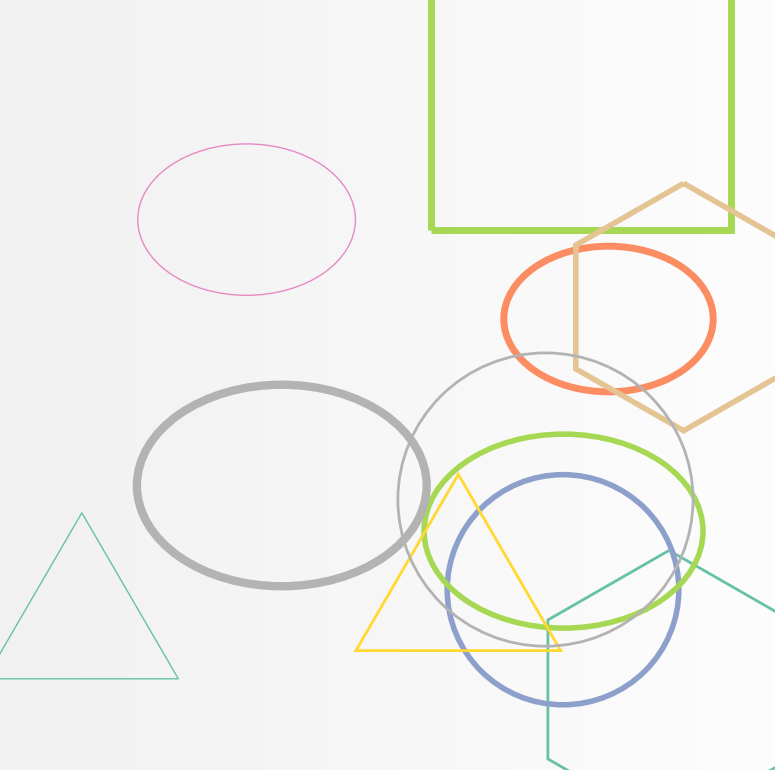[{"shape": "triangle", "thickness": 0.5, "radius": 0.72, "center": [0.106, 0.19]}, {"shape": "hexagon", "thickness": 1, "radius": 0.9, "center": [0.863, 0.105]}, {"shape": "oval", "thickness": 2.5, "radius": 0.68, "center": [0.785, 0.586]}, {"shape": "circle", "thickness": 2, "radius": 0.75, "center": [0.726, 0.234]}, {"shape": "oval", "thickness": 0.5, "radius": 0.7, "center": [0.318, 0.715]}, {"shape": "square", "thickness": 2.5, "radius": 0.97, "center": [0.75, 0.895]}, {"shape": "oval", "thickness": 2, "radius": 0.9, "center": [0.727, 0.31]}, {"shape": "triangle", "thickness": 1, "radius": 0.76, "center": [0.591, 0.231]}, {"shape": "hexagon", "thickness": 2, "radius": 0.8, "center": [0.882, 0.601]}, {"shape": "oval", "thickness": 3, "radius": 0.93, "center": [0.364, 0.37]}, {"shape": "circle", "thickness": 1, "radius": 0.95, "center": [0.704, 0.351]}]